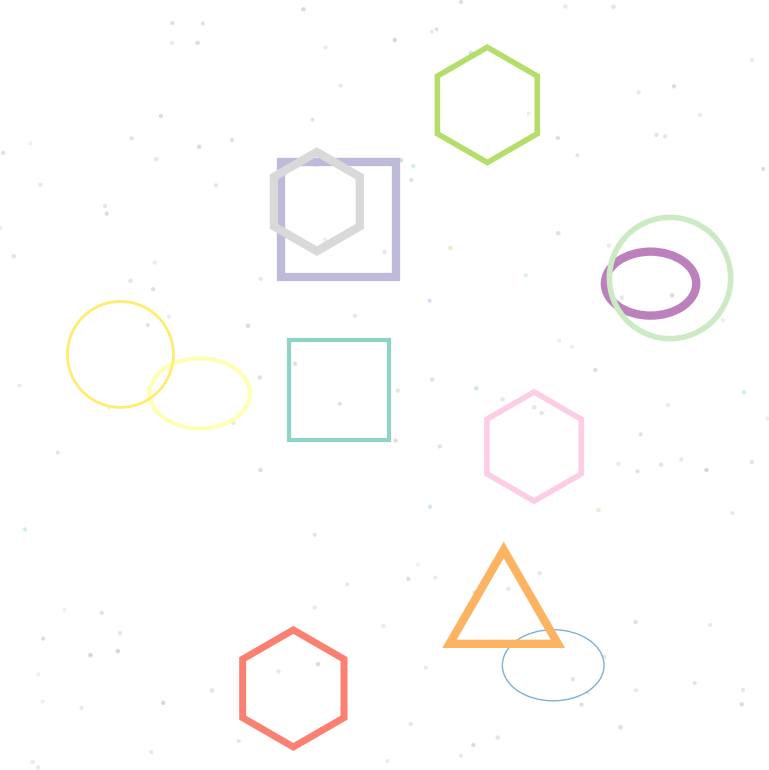[{"shape": "square", "thickness": 1.5, "radius": 0.32, "center": [0.44, 0.494]}, {"shape": "oval", "thickness": 1.5, "radius": 0.33, "center": [0.259, 0.489]}, {"shape": "square", "thickness": 3, "radius": 0.37, "center": [0.44, 0.715]}, {"shape": "hexagon", "thickness": 2.5, "radius": 0.38, "center": [0.381, 0.106]}, {"shape": "oval", "thickness": 0.5, "radius": 0.33, "center": [0.718, 0.136]}, {"shape": "triangle", "thickness": 3, "radius": 0.41, "center": [0.654, 0.205]}, {"shape": "hexagon", "thickness": 2, "radius": 0.37, "center": [0.633, 0.864]}, {"shape": "hexagon", "thickness": 2, "radius": 0.35, "center": [0.694, 0.42]}, {"shape": "hexagon", "thickness": 3, "radius": 0.32, "center": [0.412, 0.738]}, {"shape": "oval", "thickness": 3, "radius": 0.3, "center": [0.845, 0.632]}, {"shape": "circle", "thickness": 2, "radius": 0.39, "center": [0.87, 0.639]}, {"shape": "circle", "thickness": 1, "radius": 0.34, "center": [0.156, 0.54]}]